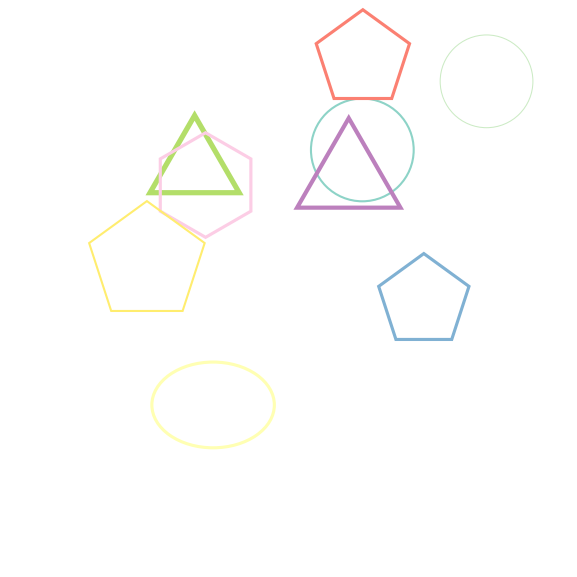[{"shape": "circle", "thickness": 1, "radius": 0.44, "center": [0.627, 0.74]}, {"shape": "oval", "thickness": 1.5, "radius": 0.53, "center": [0.369, 0.298]}, {"shape": "pentagon", "thickness": 1.5, "radius": 0.42, "center": [0.628, 0.897]}, {"shape": "pentagon", "thickness": 1.5, "radius": 0.41, "center": [0.734, 0.478]}, {"shape": "triangle", "thickness": 2.5, "radius": 0.45, "center": [0.337, 0.71]}, {"shape": "hexagon", "thickness": 1.5, "radius": 0.45, "center": [0.356, 0.679]}, {"shape": "triangle", "thickness": 2, "radius": 0.52, "center": [0.604, 0.691]}, {"shape": "circle", "thickness": 0.5, "radius": 0.4, "center": [0.842, 0.858]}, {"shape": "pentagon", "thickness": 1, "radius": 0.53, "center": [0.254, 0.546]}]